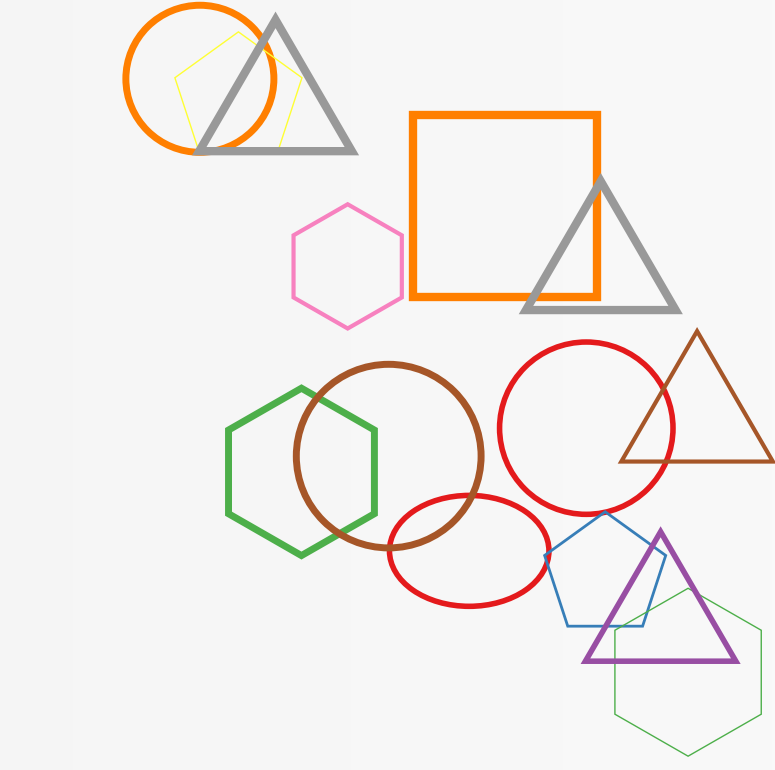[{"shape": "oval", "thickness": 2, "radius": 0.51, "center": [0.605, 0.285]}, {"shape": "circle", "thickness": 2, "radius": 0.56, "center": [0.757, 0.444]}, {"shape": "pentagon", "thickness": 1, "radius": 0.41, "center": [0.781, 0.253]}, {"shape": "hexagon", "thickness": 2.5, "radius": 0.54, "center": [0.389, 0.387]}, {"shape": "hexagon", "thickness": 0.5, "radius": 0.55, "center": [0.888, 0.127]}, {"shape": "triangle", "thickness": 2, "radius": 0.56, "center": [0.852, 0.197]}, {"shape": "circle", "thickness": 2.5, "radius": 0.48, "center": [0.258, 0.898]}, {"shape": "square", "thickness": 3, "radius": 0.59, "center": [0.652, 0.732]}, {"shape": "pentagon", "thickness": 0.5, "radius": 0.43, "center": [0.308, 0.872]}, {"shape": "triangle", "thickness": 1.5, "radius": 0.56, "center": [0.899, 0.457]}, {"shape": "circle", "thickness": 2.5, "radius": 0.6, "center": [0.502, 0.408]}, {"shape": "hexagon", "thickness": 1.5, "radius": 0.4, "center": [0.449, 0.654]}, {"shape": "triangle", "thickness": 3, "radius": 0.57, "center": [0.356, 0.861]}, {"shape": "triangle", "thickness": 3, "radius": 0.56, "center": [0.775, 0.653]}]